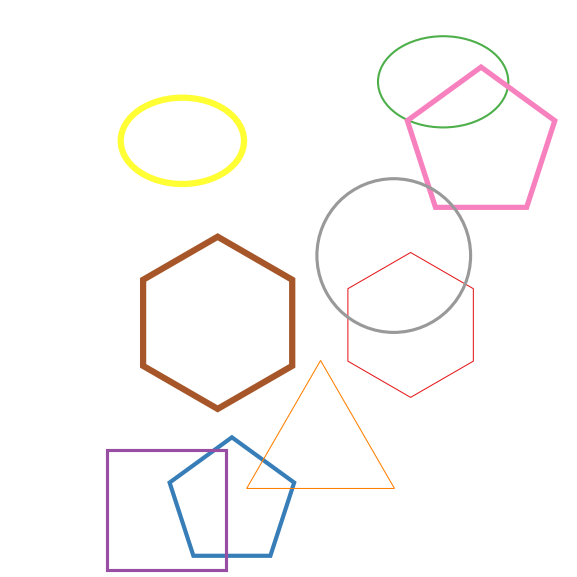[{"shape": "hexagon", "thickness": 0.5, "radius": 0.63, "center": [0.711, 0.436]}, {"shape": "pentagon", "thickness": 2, "radius": 0.57, "center": [0.402, 0.128]}, {"shape": "oval", "thickness": 1, "radius": 0.56, "center": [0.767, 0.857]}, {"shape": "square", "thickness": 1.5, "radius": 0.52, "center": [0.288, 0.116]}, {"shape": "triangle", "thickness": 0.5, "radius": 0.74, "center": [0.555, 0.227]}, {"shape": "oval", "thickness": 3, "radius": 0.53, "center": [0.316, 0.755]}, {"shape": "hexagon", "thickness": 3, "radius": 0.75, "center": [0.377, 0.44]}, {"shape": "pentagon", "thickness": 2.5, "radius": 0.67, "center": [0.833, 0.749]}, {"shape": "circle", "thickness": 1.5, "radius": 0.67, "center": [0.682, 0.557]}]